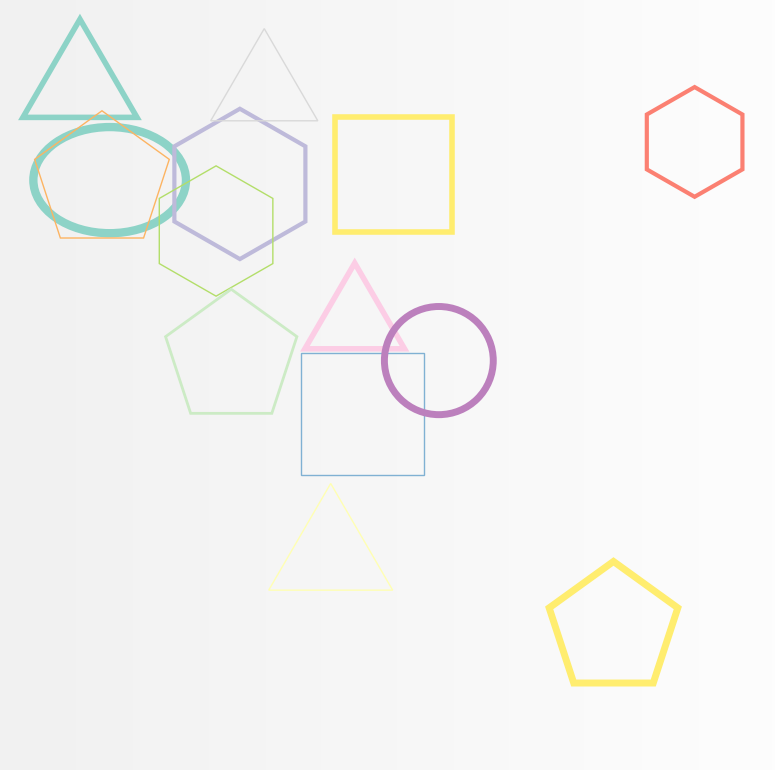[{"shape": "oval", "thickness": 3, "radius": 0.49, "center": [0.141, 0.766]}, {"shape": "triangle", "thickness": 2, "radius": 0.42, "center": [0.103, 0.89]}, {"shape": "triangle", "thickness": 0.5, "radius": 0.46, "center": [0.427, 0.28]}, {"shape": "hexagon", "thickness": 1.5, "radius": 0.49, "center": [0.31, 0.761]}, {"shape": "hexagon", "thickness": 1.5, "radius": 0.36, "center": [0.896, 0.816]}, {"shape": "square", "thickness": 0.5, "radius": 0.4, "center": [0.468, 0.462]}, {"shape": "pentagon", "thickness": 0.5, "radius": 0.46, "center": [0.132, 0.765]}, {"shape": "hexagon", "thickness": 0.5, "radius": 0.42, "center": [0.279, 0.7]}, {"shape": "triangle", "thickness": 2, "radius": 0.37, "center": [0.458, 0.584]}, {"shape": "triangle", "thickness": 0.5, "radius": 0.4, "center": [0.341, 0.883]}, {"shape": "circle", "thickness": 2.5, "radius": 0.35, "center": [0.566, 0.532]}, {"shape": "pentagon", "thickness": 1, "radius": 0.45, "center": [0.298, 0.535]}, {"shape": "square", "thickness": 2, "radius": 0.38, "center": [0.508, 0.773]}, {"shape": "pentagon", "thickness": 2.5, "radius": 0.44, "center": [0.792, 0.184]}]